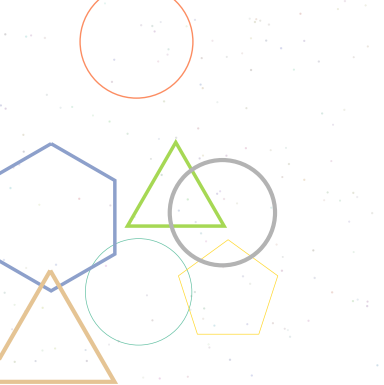[{"shape": "circle", "thickness": 0.5, "radius": 0.69, "center": [0.36, 0.242]}, {"shape": "circle", "thickness": 1, "radius": 0.73, "center": [0.355, 0.892]}, {"shape": "hexagon", "thickness": 2.5, "radius": 0.96, "center": [0.133, 0.436]}, {"shape": "triangle", "thickness": 2.5, "radius": 0.72, "center": [0.457, 0.485]}, {"shape": "pentagon", "thickness": 0.5, "radius": 0.68, "center": [0.592, 0.242]}, {"shape": "triangle", "thickness": 3, "radius": 0.96, "center": [0.131, 0.105]}, {"shape": "circle", "thickness": 3, "radius": 0.68, "center": [0.578, 0.448]}]